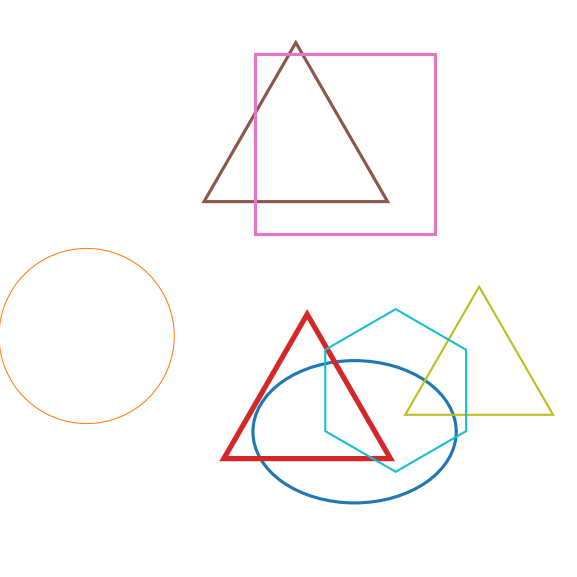[{"shape": "oval", "thickness": 1.5, "radius": 0.88, "center": [0.614, 0.251]}, {"shape": "circle", "thickness": 0.5, "radius": 0.76, "center": [0.15, 0.417]}, {"shape": "triangle", "thickness": 2.5, "radius": 0.83, "center": [0.532, 0.288]}, {"shape": "triangle", "thickness": 1.5, "radius": 0.92, "center": [0.512, 0.742]}, {"shape": "square", "thickness": 1.5, "radius": 0.78, "center": [0.598, 0.749]}, {"shape": "triangle", "thickness": 1, "radius": 0.74, "center": [0.83, 0.355]}, {"shape": "hexagon", "thickness": 1, "radius": 0.7, "center": [0.685, 0.323]}]